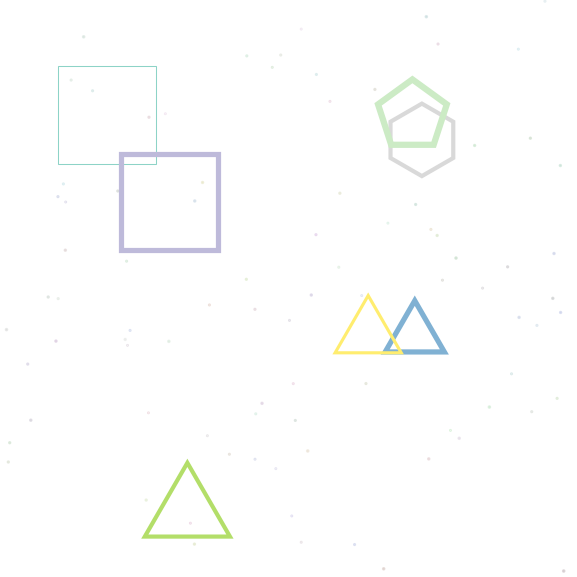[{"shape": "square", "thickness": 0.5, "radius": 0.42, "center": [0.185, 0.8]}, {"shape": "square", "thickness": 2.5, "radius": 0.42, "center": [0.293, 0.65]}, {"shape": "triangle", "thickness": 2.5, "radius": 0.3, "center": [0.718, 0.419]}, {"shape": "triangle", "thickness": 2, "radius": 0.43, "center": [0.324, 0.113]}, {"shape": "hexagon", "thickness": 2, "radius": 0.31, "center": [0.731, 0.757]}, {"shape": "pentagon", "thickness": 3, "radius": 0.31, "center": [0.714, 0.799]}, {"shape": "triangle", "thickness": 1.5, "radius": 0.33, "center": [0.638, 0.421]}]